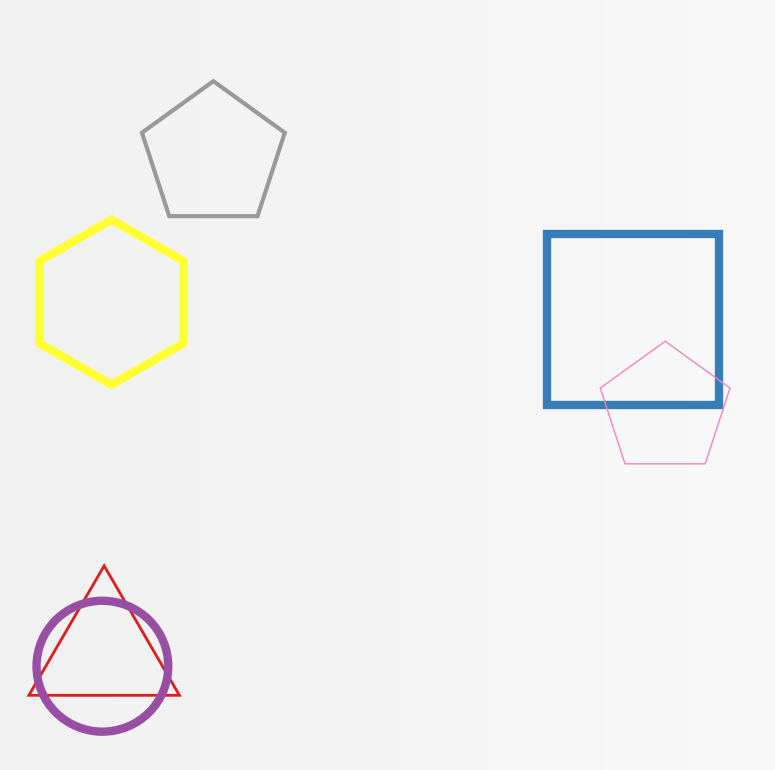[{"shape": "triangle", "thickness": 1, "radius": 0.56, "center": [0.134, 0.153]}, {"shape": "square", "thickness": 3, "radius": 0.56, "center": [0.817, 0.585]}, {"shape": "circle", "thickness": 3, "radius": 0.42, "center": [0.132, 0.135]}, {"shape": "hexagon", "thickness": 3, "radius": 0.54, "center": [0.144, 0.608]}, {"shape": "pentagon", "thickness": 0.5, "radius": 0.44, "center": [0.858, 0.469]}, {"shape": "pentagon", "thickness": 1.5, "radius": 0.48, "center": [0.275, 0.798]}]